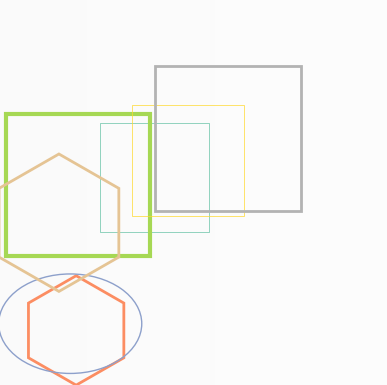[{"shape": "square", "thickness": 0.5, "radius": 0.71, "center": [0.398, 0.539]}, {"shape": "hexagon", "thickness": 2, "radius": 0.71, "center": [0.197, 0.142]}, {"shape": "oval", "thickness": 1, "radius": 0.92, "center": [0.181, 0.159]}, {"shape": "square", "thickness": 3, "radius": 0.93, "center": [0.202, 0.52]}, {"shape": "square", "thickness": 0.5, "radius": 0.72, "center": [0.484, 0.583]}, {"shape": "hexagon", "thickness": 2, "radius": 0.89, "center": [0.152, 0.422]}, {"shape": "square", "thickness": 2, "radius": 0.94, "center": [0.588, 0.64]}]